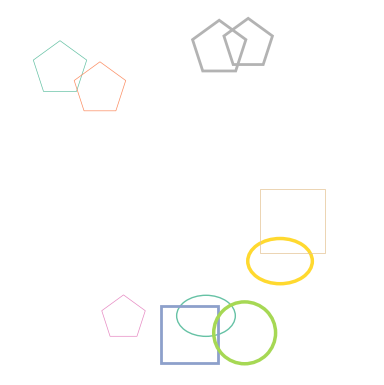[{"shape": "pentagon", "thickness": 0.5, "radius": 0.36, "center": [0.156, 0.821]}, {"shape": "oval", "thickness": 1, "radius": 0.38, "center": [0.535, 0.18]}, {"shape": "pentagon", "thickness": 0.5, "radius": 0.35, "center": [0.26, 0.769]}, {"shape": "square", "thickness": 2, "radius": 0.37, "center": [0.491, 0.131]}, {"shape": "pentagon", "thickness": 0.5, "radius": 0.3, "center": [0.321, 0.175]}, {"shape": "circle", "thickness": 2.5, "radius": 0.4, "center": [0.635, 0.136]}, {"shape": "oval", "thickness": 2.5, "radius": 0.42, "center": [0.727, 0.322]}, {"shape": "square", "thickness": 0.5, "radius": 0.42, "center": [0.76, 0.426]}, {"shape": "pentagon", "thickness": 2, "radius": 0.33, "center": [0.645, 0.886]}, {"shape": "pentagon", "thickness": 2, "radius": 0.36, "center": [0.569, 0.875]}]